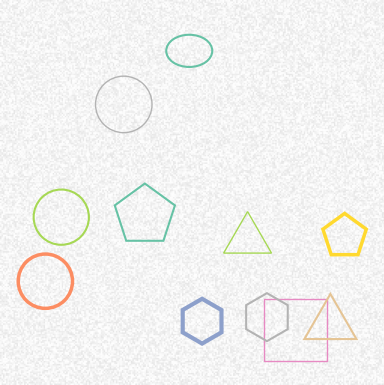[{"shape": "pentagon", "thickness": 1.5, "radius": 0.41, "center": [0.376, 0.441]}, {"shape": "oval", "thickness": 1.5, "radius": 0.3, "center": [0.492, 0.868]}, {"shape": "circle", "thickness": 2.5, "radius": 0.35, "center": [0.118, 0.27]}, {"shape": "hexagon", "thickness": 3, "radius": 0.29, "center": [0.525, 0.166]}, {"shape": "square", "thickness": 1, "radius": 0.41, "center": [0.767, 0.142]}, {"shape": "triangle", "thickness": 1, "radius": 0.36, "center": [0.643, 0.379]}, {"shape": "circle", "thickness": 1.5, "radius": 0.36, "center": [0.159, 0.436]}, {"shape": "pentagon", "thickness": 2.5, "radius": 0.3, "center": [0.895, 0.386]}, {"shape": "triangle", "thickness": 1.5, "radius": 0.39, "center": [0.858, 0.158]}, {"shape": "hexagon", "thickness": 1.5, "radius": 0.31, "center": [0.693, 0.176]}, {"shape": "circle", "thickness": 1, "radius": 0.37, "center": [0.321, 0.729]}]